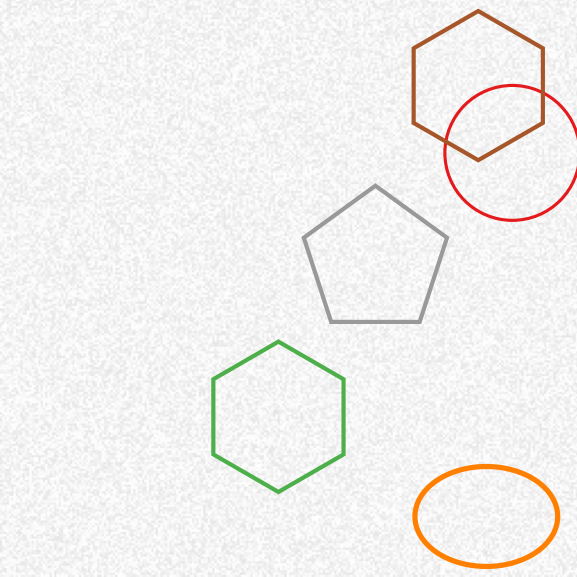[{"shape": "circle", "thickness": 1.5, "radius": 0.58, "center": [0.887, 0.734]}, {"shape": "hexagon", "thickness": 2, "radius": 0.65, "center": [0.482, 0.277]}, {"shape": "oval", "thickness": 2.5, "radius": 0.62, "center": [0.842, 0.105]}, {"shape": "hexagon", "thickness": 2, "radius": 0.65, "center": [0.828, 0.851]}, {"shape": "pentagon", "thickness": 2, "radius": 0.65, "center": [0.65, 0.547]}]